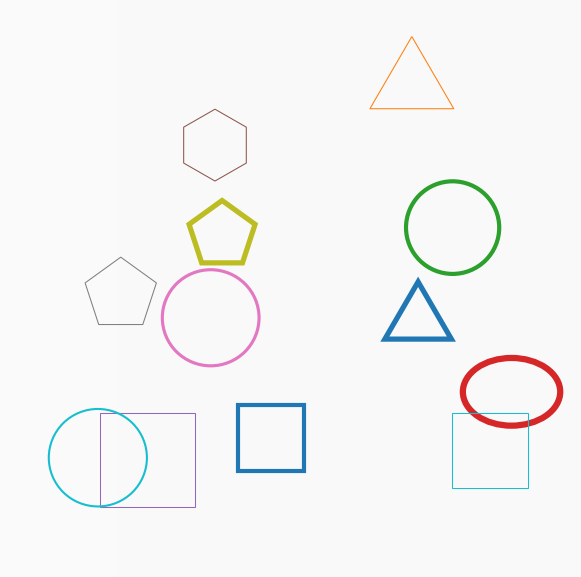[{"shape": "square", "thickness": 2, "radius": 0.29, "center": [0.466, 0.241]}, {"shape": "triangle", "thickness": 2.5, "radius": 0.33, "center": [0.719, 0.445]}, {"shape": "triangle", "thickness": 0.5, "radius": 0.42, "center": [0.709, 0.853]}, {"shape": "circle", "thickness": 2, "radius": 0.4, "center": [0.779, 0.605]}, {"shape": "oval", "thickness": 3, "radius": 0.42, "center": [0.88, 0.321]}, {"shape": "square", "thickness": 0.5, "radius": 0.41, "center": [0.254, 0.203]}, {"shape": "hexagon", "thickness": 0.5, "radius": 0.31, "center": [0.37, 0.748]}, {"shape": "circle", "thickness": 1.5, "radius": 0.42, "center": [0.362, 0.449]}, {"shape": "pentagon", "thickness": 0.5, "radius": 0.32, "center": [0.208, 0.489]}, {"shape": "pentagon", "thickness": 2.5, "radius": 0.3, "center": [0.382, 0.592]}, {"shape": "square", "thickness": 0.5, "radius": 0.33, "center": [0.843, 0.219]}, {"shape": "circle", "thickness": 1, "radius": 0.42, "center": [0.168, 0.207]}]